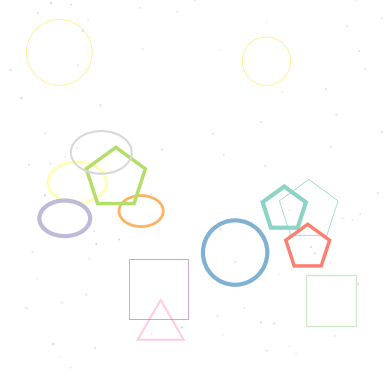[{"shape": "pentagon", "thickness": 3, "radius": 0.3, "center": [0.738, 0.456]}, {"shape": "pentagon", "thickness": 0.5, "radius": 0.4, "center": [0.802, 0.454]}, {"shape": "oval", "thickness": 2, "radius": 0.38, "center": [0.201, 0.526]}, {"shape": "oval", "thickness": 3, "radius": 0.33, "center": [0.168, 0.433]}, {"shape": "pentagon", "thickness": 2.5, "radius": 0.3, "center": [0.799, 0.358]}, {"shape": "circle", "thickness": 3, "radius": 0.42, "center": [0.611, 0.344]}, {"shape": "oval", "thickness": 2, "radius": 0.29, "center": [0.367, 0.452]}, {"shape": "pentagon", "thickness": 2.5, "radius": 0.4, "center": [0.301, 0.537]}, {"shape": "triangle", "thickness": 1.5, "radius": 0.34, "center": [0.417, 0.152]}, {"shape": "oval", "thickness": 1.5, "radius": 0.4, "center": [0.263, 0.604]}, {"shape": "square", "thickness": 0.5, "radius": 0.39, "center": [0.412, 0.249]}, {"shape": "square", "thickness": 1, "radius": 0.33, "center": [0.86, 0.22]}, {"shape": "circle", "thickness": 0.5, "radius": 0.43, "center": [0.154, 0.864]}, {"shape": "circle", "thickness": 0.5, "radius": 0.31, "center": [0.692, 0.841]}]